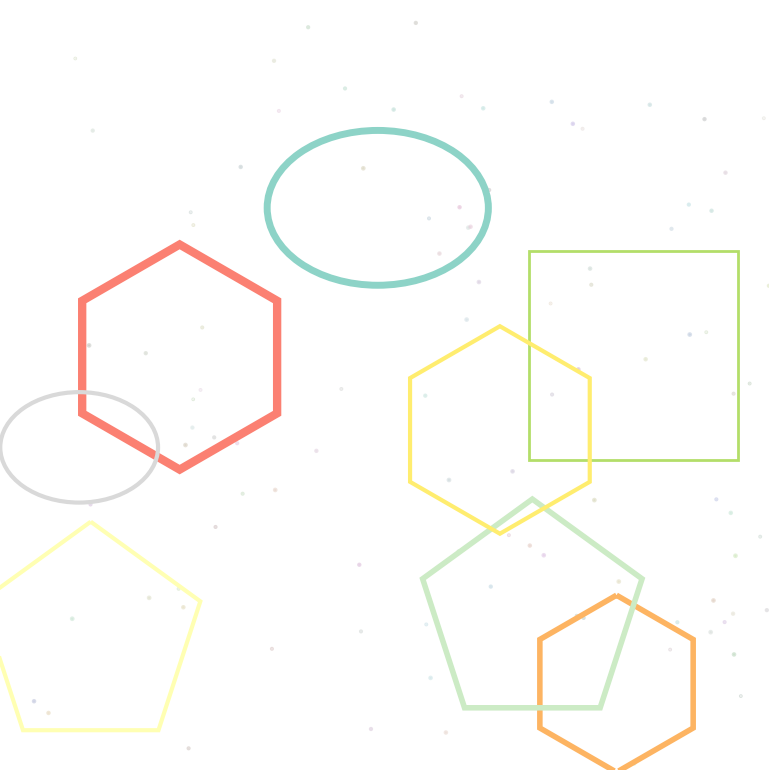[{"shape": "oval", "thickness": 2.5, "radius": 0.72, "center": [0.491, 0.73]}, {"shape": "pentagon", "thickness": 1.5, "radius": 0.75, "center": [0.118, 0.173]}, {"shape": "hexagon", "thickness": 3, "radius": 0.73, "center": [0.233, 0.536]}, {"shape": "hexagon", "thickness": 2, "radius": 0.57, "center": [0.801, 0.112]}, {"shape": "square", "thickness": 1, "radius": 0.68, "center": [0.823, 0.538]}, {"shape": "oval", "thickness": 1.5, "radius": 0.51, "center": [0.103, 0.419]}, {"shape": "pentagon", "thickness": 2, "radius": 0.75, "center": [0.691, 0.202]}, {"shape": "hexagon", "thickness": 1.5, "radius": 0.67, "center": [0.649, 0.442]}]